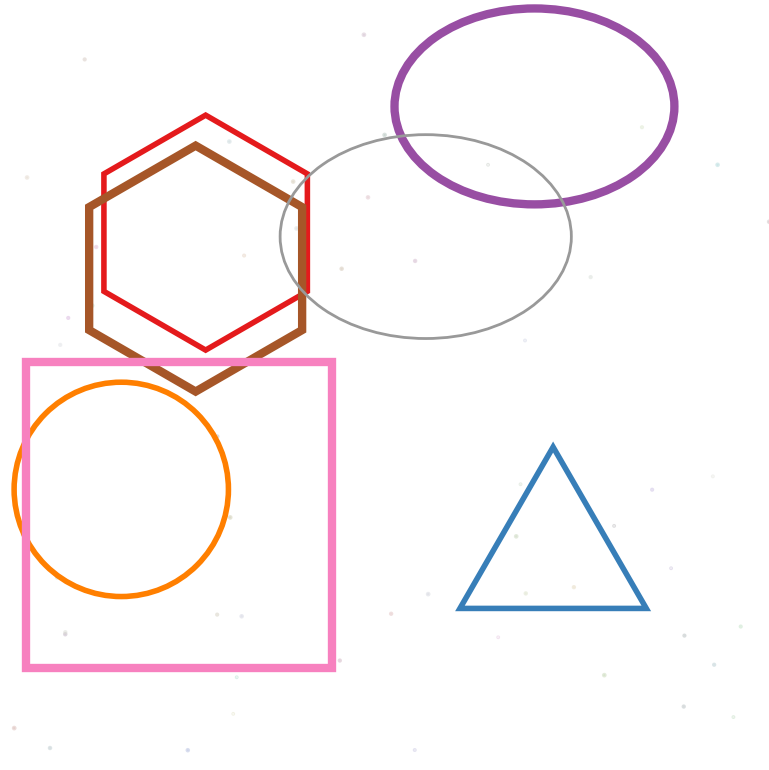[{"shape": "hexagon", "thickness": 2, "radius": 0.76, "center": [0.267, 0.698]}, {"shape": "triangle", "thickness": 2, "radius": 0.7, "center": [0.718, 0.28]}, {"shape": "oval", "thickness": 3, "radius": 0.91, "center": [0.694, 0.862]}, {"shape": "circle", "thickness": 2, "radius": 0.7, "center": [0.157, 0.364]}, {"shape": "hexagon", "thickness": 3, "radius": 0.8, "center": [0.254, 0.651]}, {"shape": "square", "thickness": 3, "radius": 0.99, "center": [0.232, 0.331]}, {"shape": "oval", "thickness": 1, "radius": 0.95, "center": [0.553, 0.693]}]